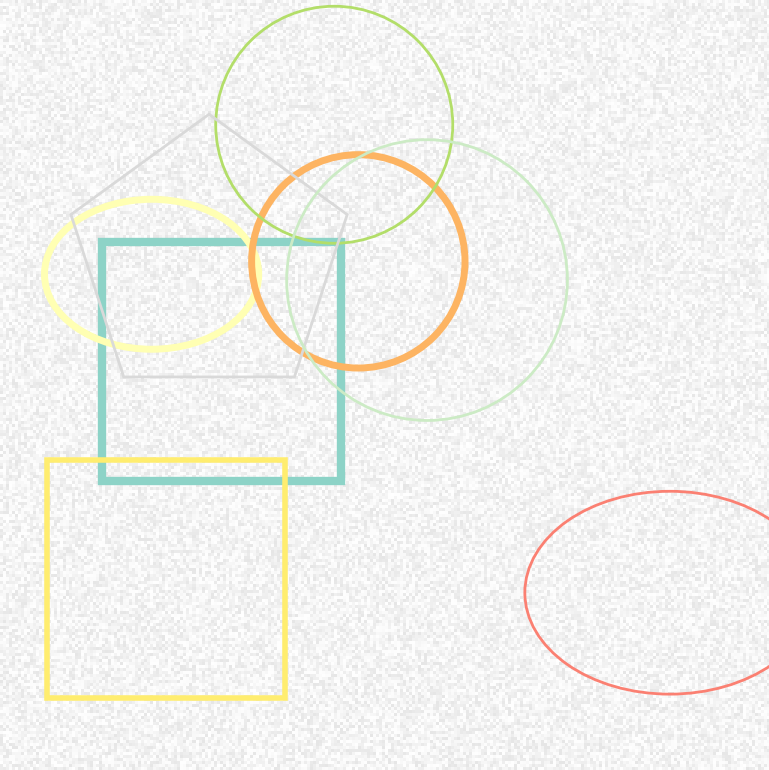[{"shape": "square", "thickness": 3, "radius": 0.78, "center": [0.288, 0.53]}, {"shape": "oval", "thickness": 2.5, "radius": 0.7, "center": [0.197, 0.644]}, {"shape": "oval", "thickness": 1, "radius": 0.94, "center": [0.87, 0.23]}, {"shape": "circle", "thickness": 2.5, "radius": 0.69, "center": [0.465, 0.661]}, {"shape": "circle", "thickness": 1, "radius": 0.77, "center": [0.434, 0.838]}, {"shape": "pentagon", "thickness": 1, "radius": 0.94, "center": [0.272, 0.663]}, {"shape": "circle", "thickness": 1, "radius": 0.91, "center": [0.555, 0.636]}, {"shape": "square", "thickness": 2, "radius": 0.77, "center": [0.215, 0.248]}]